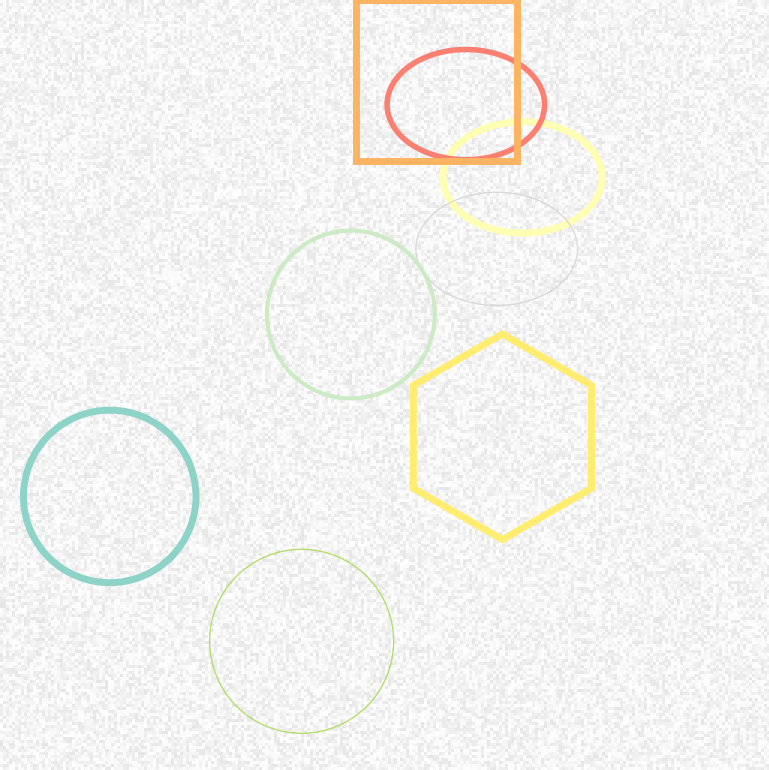[{"shape": "circle", "thickness": 2.5, "radius": 0.56, "center": [0.142, 0.355]}, {"shape": "oval", "thickness": 2.5, "radius": 0.52, "center": [0.679, 0.77]}, {"shape": "oval", "thickness": 2, "radius": 0.51, "center": [0.605, 0.864]}, {"shape": "square", "thickness": 2.5, "radius": 0.52, "center": [0.567, 0.895]}, {"shape": "circle", "thickness": 0.5, "radius": 0.6, "center": [0.392, 0.167]}, {"shape": "oval", "thickness": 0.5, "radius": 0.53, "center": [0.645, 0.677]}, {"shape": "circle", "thickness": 1.5, "radius": 0.54, "center": [0.456, 0.592]}, {"shape": "hexagon", "thickness": 2.5, "radius": 0.67, "center": [0.653, 0.433]}]